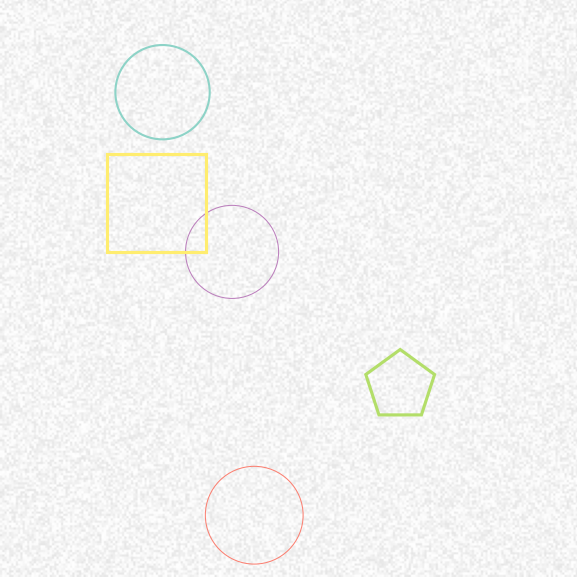[{"shape": "circle", "thickness": 1, "radius": 0.41, "center": [0.281, 0.84]}, {"shape": "circle", "thickness": 0.5, "radius": 0.42, "center": [0.44, 0.107]}, {"shape": "pentagon", "thickness": 1.5, "radius": 0.31, "center": [0.693, 0.331]}, {"shape": "circle", "thickness": 0.5, "radius": 0.4, "center": [0.402, 0.563]}, {"shape": "square", "thickness": 1.5, "radius": 0.43, "center": [0.271, 0.648]}]